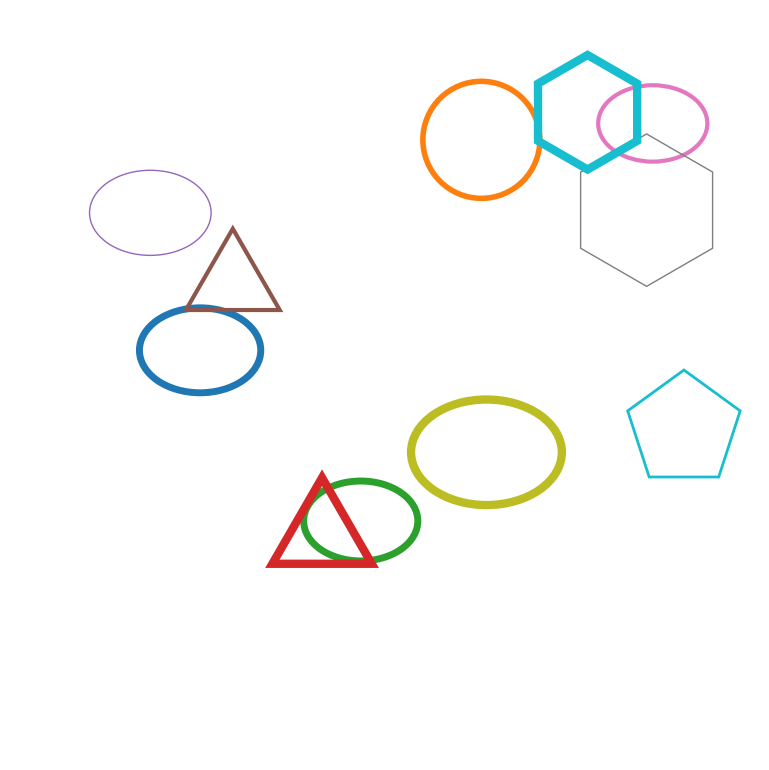[{"shape": "oval", "thickness": 2.5, "radius": 0.39, "center": [0.26, 0.545]}, {"shape": "circle", "thickness": 2, "radius": 0.38, "center": [0.625, 0.818]}, {"shape": "oval", "thickness": 2.5, "radius": 0.37, "center": [0.469, 0.323]}, {"shape": "triangle", "thickness": 3, "radius": 0.37, "center": [0.418, 0.305]}, {"shape": "oval", "thickness": 0.5, "radius": 0.39, "center": [0.195, 0.724]}, {"shape": "triangle", "thickness": 1.5, "radius": 0.35, "center": [0.302, 0.633]}, {"shape": "oval", "thickness": 1.5, "radius": 0.35, "center": [0.848, 0.84]}, {"shape": "hexagon", "thickness": 0.5, "radius": 0.49, "center": [0.84, 0.727]}, {"shape": "oval", "thickness": 3, "radius": 0.49, "center": [0.632, 0.413]}, {"shape": "hexagon", "thickness": 3, "radius": 0.37, "center": [0.763, 0.854]}, {"shape": "pentagon", "thickness": 1, "radius": 0.38, "center": [0.888, 0.443]}]